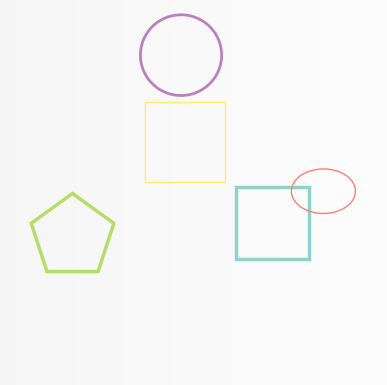[{"shape": "square", "thickness": 2.5, "radius": 0.47, "center": [0.704, 0.42]}, {"shape": "oval", "thickness": 1, "radius": 0.41, "center": [0.835, 0.503]}, {"shape": "pentagon", "thickness": 2.5, "radius": 0.56, "center": [0.187, 0.385]}, {"shape": "circle", "thickness": 2, "radius": 0.52, "center": [0.467, 0.857]}, {"shape": "square", "thickness": 1, "radius": 0.51, "center": [0.478, 0.631]}]